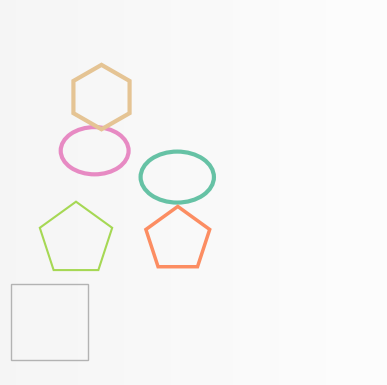[{"shape": "oval", "thickness": 3, "radius": 0.47, "center": [0.457, 0.54]}, {"shape": "pentagon", "thickness": 2.5, "radius": 0.43, "center": [0.459, 0.377]}, {"shape": "oval", "thickness": 3, "radius": 0.44, "center": [0.244, 0.609]}, {"shape": "pentagon", "thickness": 1.5, "radius": 0.49, "center": [0.196, 0.378]}, {"shape": "hexagon", "thickness": 3, "radius": 0.42, "center": [0.262, 0.748]}, {"shape": "square", "thickness": 1, "radius": 0.49, "center": [0.128, 0.163]}]